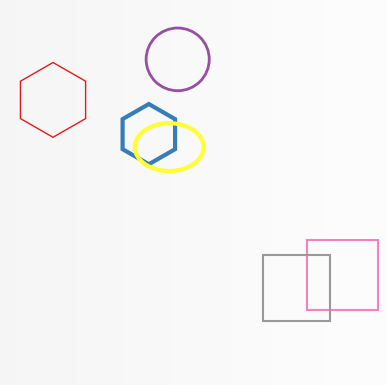[{"shape": "hexagon", "thickness": 1, "radius": 0.49, "center": [0.137, 0.741]}, {"shape": "hexagon", "thickness": 3, "radius": 0.39, "center": [0.384, 0.652]}, {"shape": "circle", "thickness": 2, "radius": 0.41, "center": [0.459, 0.846]}, {"shape": "oval", "thickness": 3, "radius": 0.44, "center": [0.437, 0.618]}, {"shape": "square", "thickness": 1.5, "radius": 0.46, "center": [0.884, 0.286]}, {"shape": "square", "thickness": 1.5, "radius": 0.43, "center": [0.765, 0.252]}]